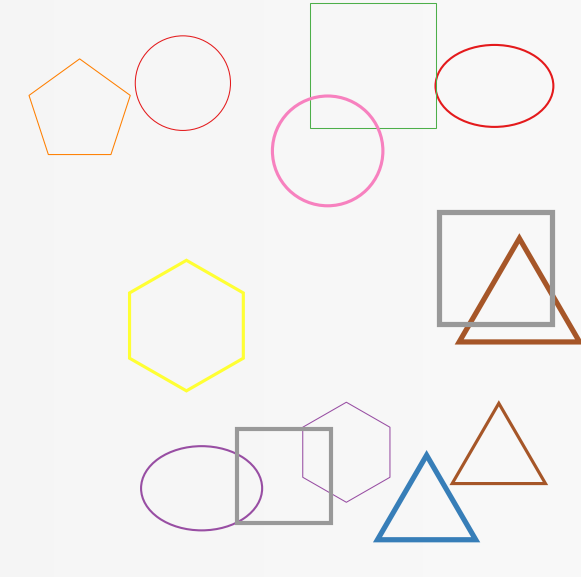[{"shape": "oval", "thickness": 1, "radius": 0.51, "center": [0.851, 0.85]}, {"shape": "circle", "thickness": 0.5, "radius": 0.41, "center": [0.315, 0.855]}, {"shape": "triangle", "thickness": 2.5, "radius": 0.49, "center": [0.734, 0.113]}, {"shape": "square", "thickness": 0.5, "radius": 0.54, "center": [0.642, 0.886]}, {"shape": "hexagon", "thickness": 0.5, "radius": 0.43, "center": [0.596, 0.216]}, {"shape": "oval", "thickness": 1, "radius": 0.52, "center": [0.347, 0.154]}, {"shape": "pentagon", "thickness": 0.5, "radius": 0.46, "center": [0.137, 0.806]}, {"shape": "hexagon", "thickness": 1.5, "radius": 0.57, "center": [0.321, 0.435]}, {"shape": "triangle", "thickness": 2.5, "radius": 0.6, "center": [0.894, 0.467]}, {"shape": "triangle", "thickness": 1.5, "radius": 0.46, "center": [0.858, 0.208]}, {"shape": "circle", "thickness": 1.5, "radius": 0.48, "center": [0.564, 0.738]}, {"shape": "square", "thickness": 2, "radius": 0.41, "center": [0.489, 0.175]}, {"shape": "square", "thickness": 2.5, "radius": 0.48, "center": [0.853, 0.535]}]